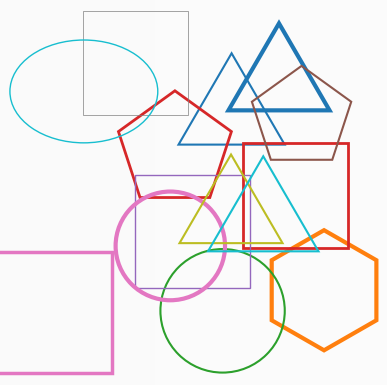[{"shape": "triangle", "thickness": 3, "radius": 0.75, "center": [0.72, 0.789]}, {"shape": "triangle", "thickness": 1.5, "radius": 0.79, "center": [0.598, 0.703]}, {"shape": "hexagon", "thickness": 3, "radius": 0.78, "center": [0.836, 0.246]}, {"shape": "circle", "thickness": 1.5, "radius": 0.8, "center": [0.574, 0.193]}, {"shape": "pentagon", "thickness": 2, "radius": 0.77, "center": [0.451, 0.611]}, {"shape": "square", "thickness": 2, "radius": 0.68, "center": [0.762, 0.493]}, {"shape": "square", "thickness": 1, "radius": 0.74, "center": [0.496, 0.398]}, {"shape": "pentagon", "thickness": 1.5, "radius": 0.67, "center": [0.778, 0.694]}, {"shape": "circle", "thickness": 3, "radius": 0.71, "center": [0.44, 0.361]}, {"shape": "square", "thickness": 2.5, "radius": 0.78, "center": [0.133, 0.189]}, {"shape": "square", "thickness": 0.5, "radius": 0.68, "center": [0.35, 0.837]}, {"shape": "triangle", "thickness": 1.5, "radius": 0.77, "center": [0.596, 0.445]}, {"shape": "oval", "thickness": 1, "radius": 0.95, "center": [0.216, 0.763]}, {"shape": "triangle", "thickness": 1.5, "radius": 0.82, "center": [0.679, 0.429]}]